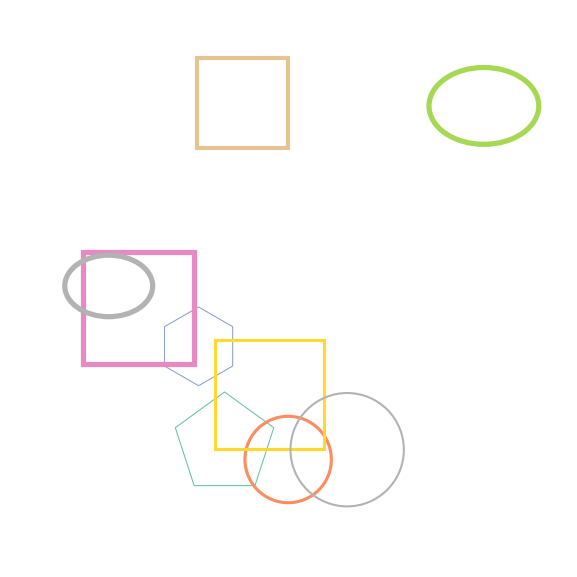[{"shape": "pentagon", "thickness": 0.5, "radius": 0.45, "center": [0.389, 0.231]}, {"shape": "circle", "thickness": 1.5, "radius": 0.37, "center": [0.499, 0.203]}, {"shape": "hexagon", "thickness": 0.5, "radius": 0.34, "center": [0.344, 0.399]}, {"shape": "square", "thickness": 2.5, "radius": 0.48, "center": [0.24, 0.466]}, {"shape": "oval", "thickness": 2.5, "radius": 0.48, "center": [0.838, 0.816]}, {"shape": "square", "thickness": 1.5, "radius": 0.47, "center": [0.467, 0.315]}, {"shape": "square", "thickness": 2, "radius": 0.39, "center": [0.42, 0.821]}, {"shape": "circle", "thickness": 1, "radius": 0.49, "center": [0.601, 0.22]}, {"shape": "oval", "thickness": 2.5, "radius": 0.38, "center": [0.188, 0.504]}]